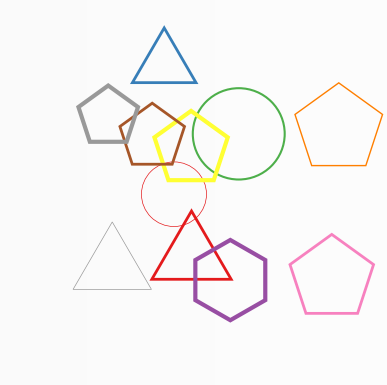[{"shape": "circle", "thickness": 0.5, "radius": 0.42, "center": [0.449, 0.496]}, {"shape": "triangle", "thickness": 2, "radius": 0.59, "center": [0.494, 0.334]}, {"shape": "triangle", "thickness": 2, "radius": 0.47, "center": [0.424, 0.833]}, {"shape": "circle", "thickness": 1.5, "radius": 0.59, "center": [0.616, 0.652]}, {"shape": "hexagon", "thickness": 3, "radius": 0.52, "center": [0.594, 0.272]}, {"shape": "pentagon", "thickness": 1, "radius": 0.59, "center": [0.874, 0.666]}, {"shape": "pentagon", "thickness": 3, "radius": 0.5, "center": [0.493, 0.612]}, {"shape": "pentagon", "thickness": 2, "radius": 0.44, "center": [0.393, 0.644]}, {"shape": "pentagon", "thickness": 2, "radius": 0.57, "center": [0.856, 0.278]}, {"shape": "triangle", "thickness": 0.5, "radius": 0.58, "center": [0.29, 0.307]}, {"shape": "pentagon", "thickness": 3, "radius": 0.4, "center": [0.279, 0.697]}]